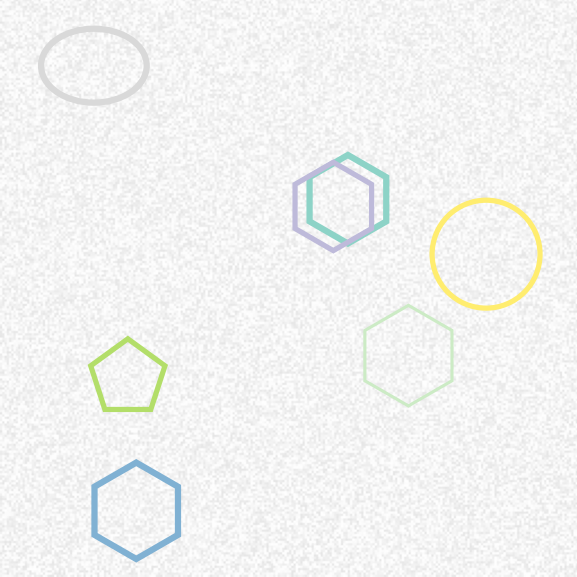[{"shape": "hexagon", "thickness": 3, "radius": 0.38, "center": [0.602, 0.654]}, {"shape": "hexagon", "thickness": 2.5, "radius": 0.38, "center": [0.577, 0.642]}, {"shape": "hexagon", "thickness": 3, "radius": 0.42, "center": [0.236, 0.115]}, {"shape": "pentagon", "thickness": 2.5, "radius": 0.34, "center": [0.221, 0.345]}, {"shape": "oval", "thickness": 3, "radius": 0.46, "center": [0.163, 0.885]}, {"shape": "hexagon", "thickness": 1.5, "radius": 0.44, "center": [0.707, 0.383]}, {"shape": "circle", "thickness": 2.5, "radius": 0.47, "center": [0.842, 0.559]}]